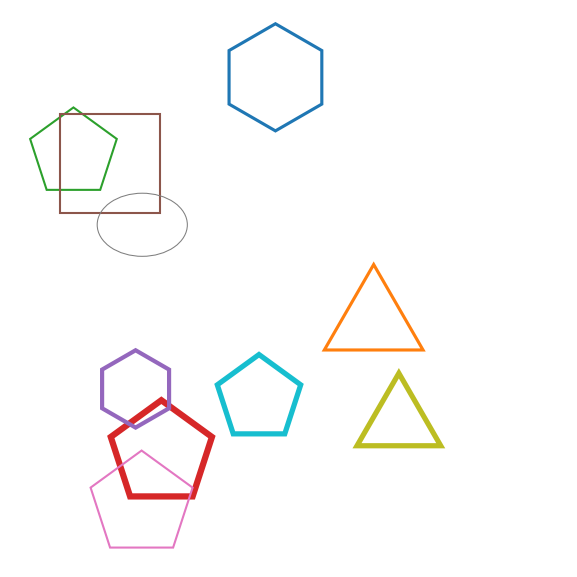[{"shape": "hexagon", "thickness": 1.5, "radius": 0.46, "center": [0.477, 0.865]}, {"shape": "triangle", "thickness": 1.5, "radius": 0.49, "center": [0.647, 0.442]}, {"shape": "pentagon", "thickness": 1, "radius": 0.39, "center": [0.127, 0.734]}, {"shape": "pentagon", "thickness": 3, "radius": 0.46, "center": [0.279, 0.214]}, {"shape": "hexagon", "thickness": 2, "radius": 0.33, "center": [0.235, 0.326]}, {"shape": "square", "thickness": 1, "radius": 0.43, "center": [0.19, 0.716]}, {"shape": "pentagon", "thickness": 1, "radius": 0.46, "center": [0.245, 0.126]}, {"shape": "oval", "thickness": 0.5, "radius": 0.39, "center": [0.246, 0.61]}, {"shape": "triangle", "thickness": 2.5, "radius": 0.42, "center": [0.691, 0.269]}, {"shape": "pentagon", "thickness": 2.5, "radius": 0.38, "center": [0.448, 0.309]}]